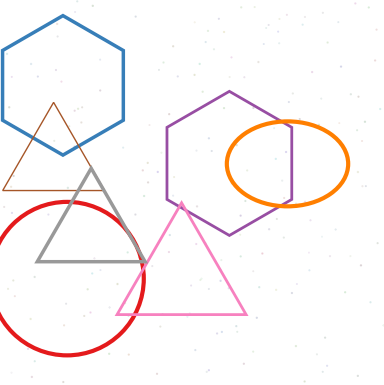[{"shape": "circle", "thickness": 3, "radius": 1.0, "center": [0.174, 0.276]}, {"shape": "hexagon", "thickness": 2.5, "radius": 0.91, "center": [0.164, 0.778]}, {"shape": "hexagon", "thickness": 2, "radius": 0.94, "center": [0.596, 0.576]}, {"shape": "oval", "thickness": 3, "radius": 0.79, "center": [0.747, 0.574]}, {"shape": "triangle", "thickness": 1, "radius": 0.76, "center": [0.139, 0.581]}, {"shape": "triangle", "thickness": 2, "radius": 0.97, "center": [0.472, 0.28]}, {"shape": "triangle", "thickness": 2.5, "radius": 0.81, "center": [0.237, 0.401]}]